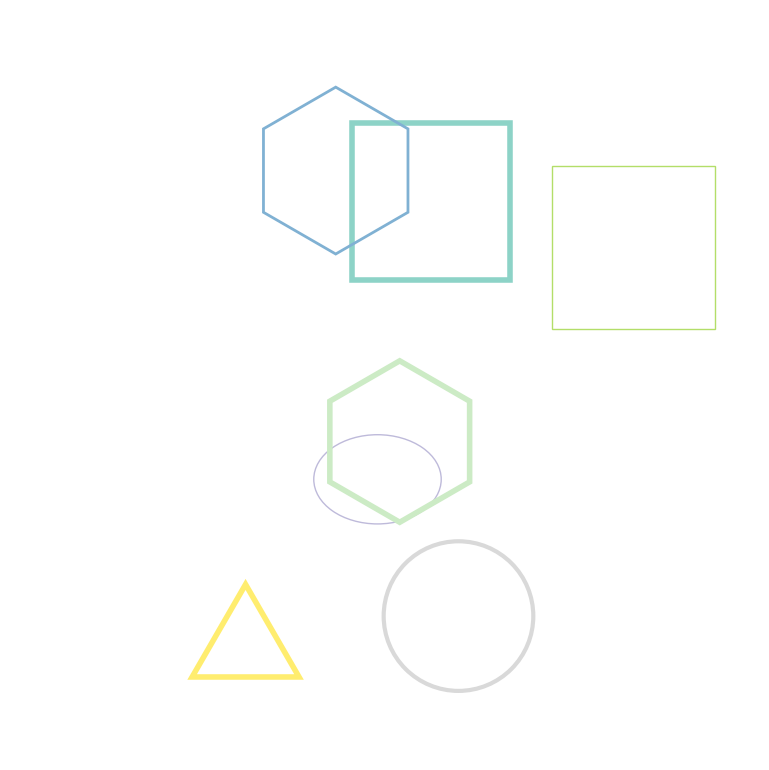[{"shape": "square", "thickness": 2, "radius": 0.51, "center": [0.56, 0.738]}, {"shape": "oval", "thickness": 0.5, "radius": 0.41, "center": [0.49, 0.378]}, {"shape": "hexagon", "thickness": 1, "radius": 0.54, "center": [0.436, 0.778]}, {"shape": "square", "thickness": 0.5, "radius": 0.53, "center": [0.822, 0.678]}, {"shape": "circle", "thickness": 1.5, "radius": 0.49, "center": [0.595, 0.2]}, {"shape": "hexagon", "thickness": 2, "radius": 0.52, "center": [0.519, 0.427]}, {"shape": "triangle", "thickness": 2, "radius": 0.4, "center": [0.319, 0.161]}]